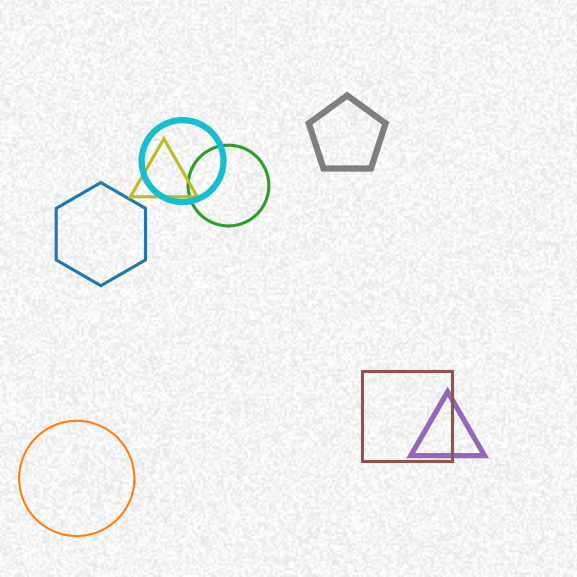[{"shape": "hexagon", "thickness": 1.5, "radius": 0.45, "center": [0.175, 0.594]}, {"shape": "circle", "thickness": 1, "radius": 0.5, "center": [0.133, 0.171]}, {"shape": "circle", "thickness": 1.5, "radius": 0.35, "center": [0.396, 0.678]}, {"shape": "triangle", "thickness": 2.5, "radius": 0.37, "center": [0.775, 0.247]}, {"shape": "square", "thickness": 1.5, "radius": 0.39, "center": [0.705, 0.279]}, {"shape": "pentagon", "thickness": 3, "radius": 0.35, "center": [0.601, 0.764]}, {"shape": "triangle", "thickness": 1.5, "radius": 0.33, "center": [0.284, 0.692]}, {"shape": "circle", "thickness": 3, "radius": 0.35, "center": [0.316, 0.72]}]